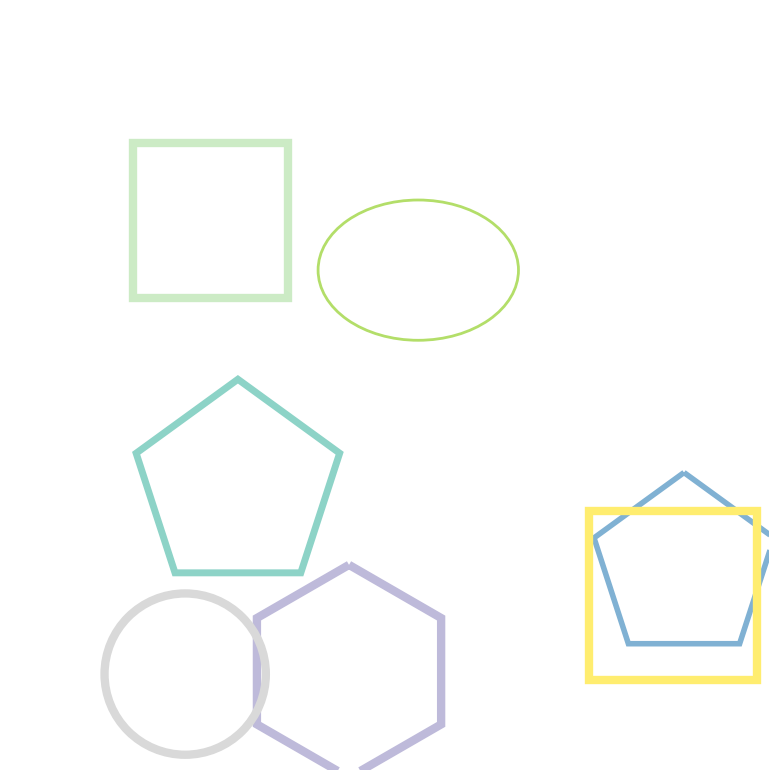[{"shape": "pentagon", "thickness": 2.5, "radius": 0.69, "center": [0.309, 0.368]}, {"shape": "hexagon", "thickness": 3, "radius": 0.69, "center": [0.453, 0.128]}, {"shape": "pentagon", "thickness": 2, "radius": 0.61, "center": [0.888, 0.263]}, {"shape": "oval", "thickness": 1, "radius": 0.65, "center": [0.543, 0.649]}, {"shape": "circle", "thickness": 3, "radius": 0.52, "center": [0.241, 0.125]}, {"shape": "square", "thickness": 3, "radius": 0.5, "center": [0.273, 0.713]}, {"shape": "square", "thickness": 3, "radius": 0.55, "center": [0.874, 0.227]}]